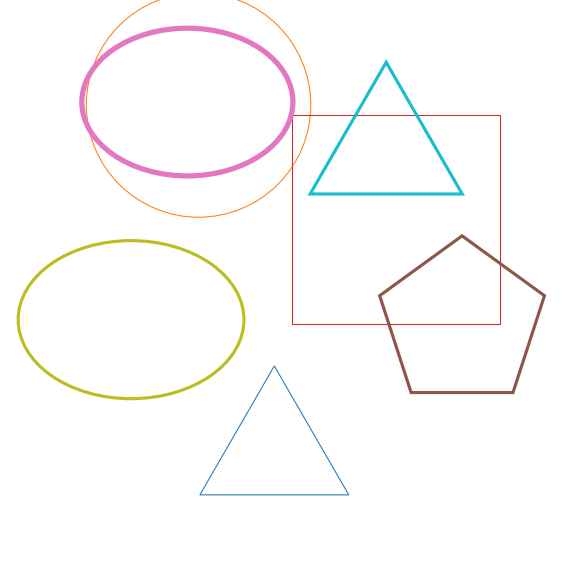[{"shape": "triangle", "thickness": 0.5, "radius": 0.74, "center": [0.475, 0.217]}, {"shape": "circle", "thickness": 0.5, "radius": 0.97, "center": [0.344, 0.817]}, {"shape": "square", "thickness": 0.5, "radius": 0.9, "center": [0.686, 0.619]}, {"shape": "pentagon", "thickness": 1.5, "radius": 0.75, "center": [0.8, 0.441]}, {"shape": "oval", "thickness": 2.5, "radius": 0.91, "center": [0.324, 0.822]}, {"shape": "oval", "thickness": 1.5, "radius": 0.98, "center": [0.227, 0.446]}, {"shape": "triangle", "thickness": 1.5, "radius": 0.76, "center": [0.669, 0.739]}]